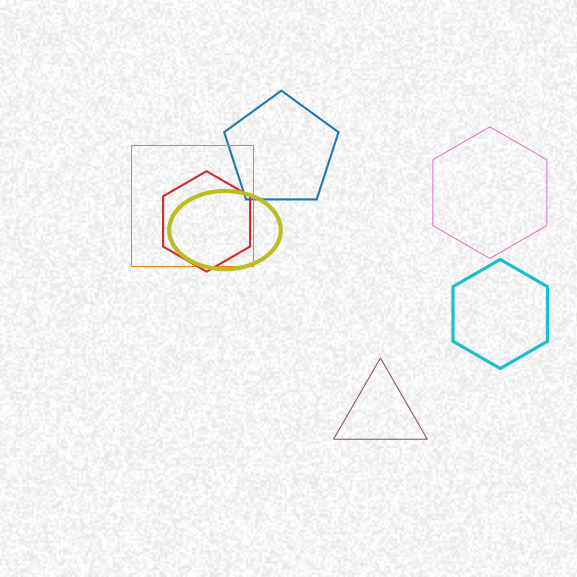[{"shape": "pentagon", "thickness": 1, "radius": 0.52, "center": [0.487, 0.738]}, {"shape": "square", "thickness": 0.5, "radius": 0.53, "center": [0.332, 0.643]}, {"shape": "hexagon", "thickness": 1, "radius": 0.43, "center": [0.358, 0.616]}, {"shape": "triangle", "thickness": 0.5, "radius": 0.47, "center": [0.659, 0.285]}, {"shape": "hexagon", "thickness": 0.5, "radius": 0.57, "center": [0.848, 0.665]}, {"shape": "oval", "thickness": 2, "radius": 0.48, "center": [0.39, 0.601]}, {"shape": "hexagon", "thickness": 1.5, "radius": 0.47, "center": [0.866, 0.455]}]